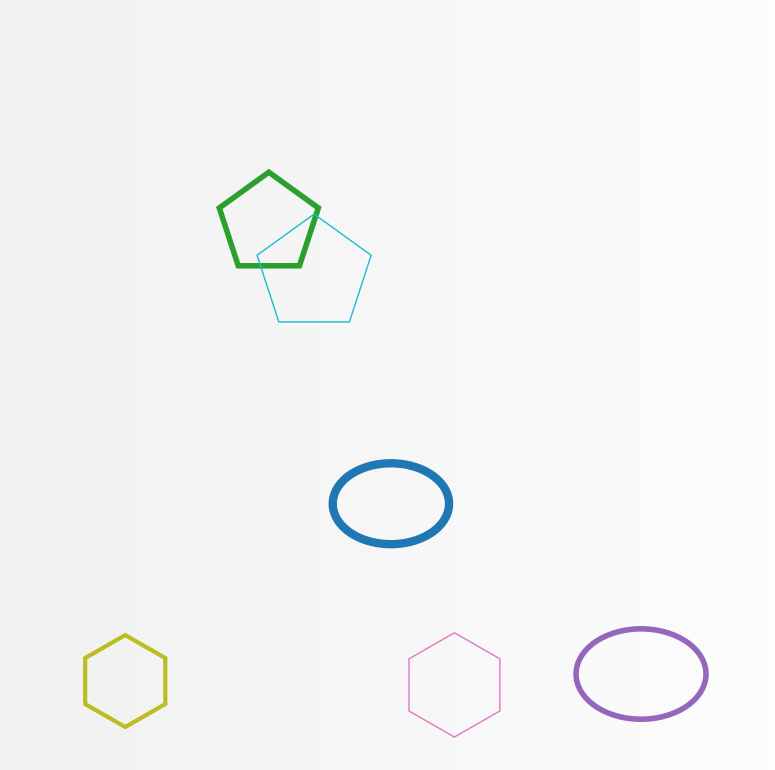[{"shape": "oval", "thickness": 3, "radius": 0.38, "center": [0.504, 0.346]}, {"shape": "pentagon", "thickness": 2, "radius": 0.34, "center": [0.347, 0.709]}, {"shape": "oval", "thickness": 2, "radius": 0.42, "center": [0.827, 0.125]}, {"shape": "hexagon", "thickness": 0.5, "radius": 0.34, "center": [0.586, 0.111]}, {"shape": "hexagon", "thickness": 1.5, "radius": 0.3, "center": [0.162, 0.116]}, {"shape": "pentagon", "thickness": 0.5, "radius": 0.39, "center": [0.405, 0.645]}]